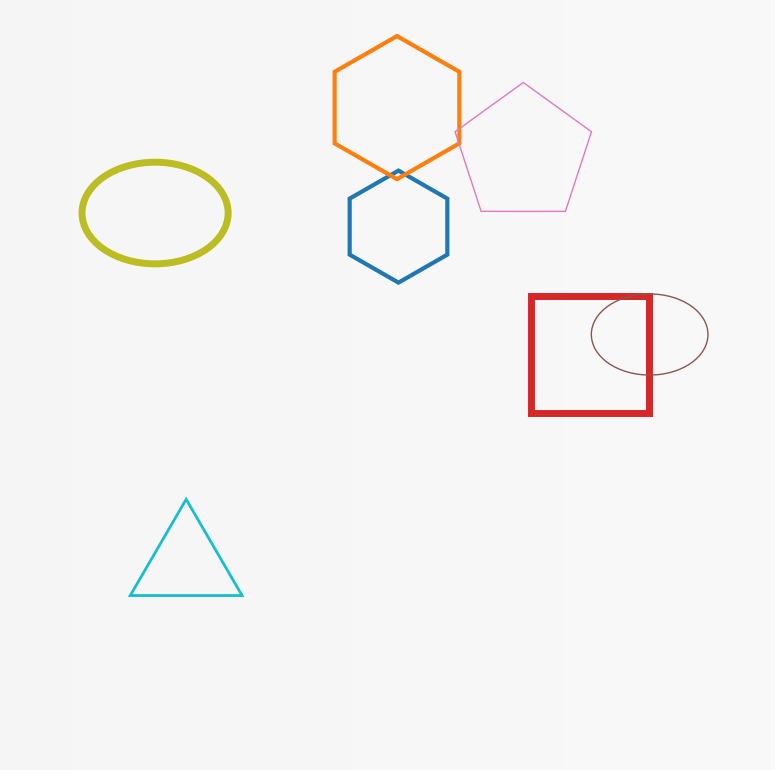[{"shape": "hexagon", "thickness": 1.5, "radius": 0.36, "center": [0.514, 0.706]}, {"shape": "hexagon", "thickness": 1.5, "radius": 0.46, "center": [0.512, 0.86]}, {"shape": "square", "thickness": 2.5, "radius": 0.38, "center": [0.761, 0.54]}, {"shape": "oval", "thickness": 0.5, "radius": 0.38, "center": [0.838, 0.566]}, {"shape": "pentagon", "thickness": 0.5, "radius": 0.46, "center": [0.675, 0.8]}, {"shape": "oval", "thickness": 2.5, "radius": 0.47, "center": [0.2, 0.723]}, {"shape": "triangle", "thickness": 1, "radius": 0.42, "center": [0.24, 0.268]}]